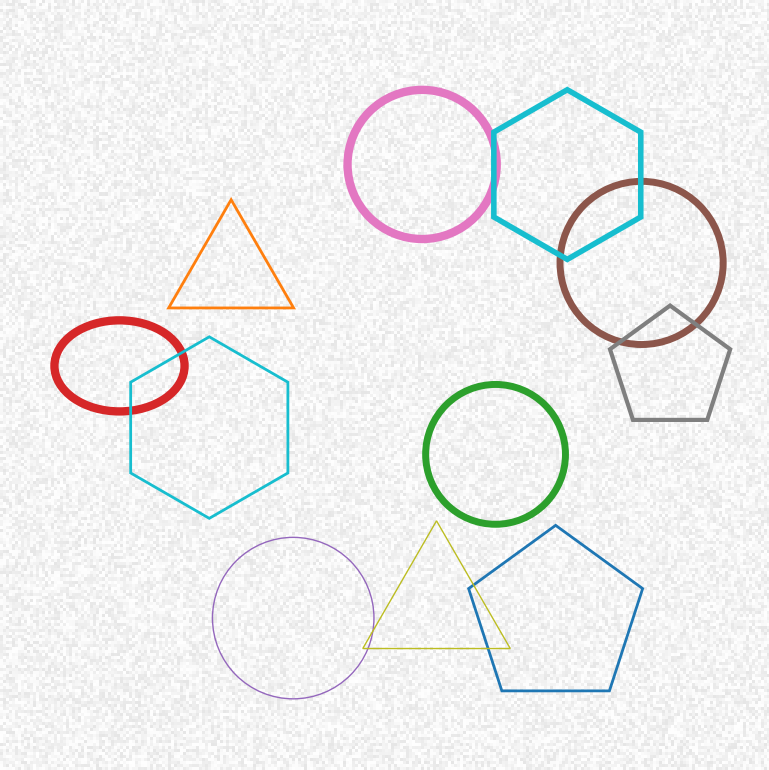[{"shape": "pentagon", "thickness": 1, "radius": 0.59, "center": [0.722, 0.199]}, {"shape": "triangle", "thickness": 1, "radius": 0.47, "center": [0.3, 0.647]}, {"shape": "circle", "thickness": 2.5, "radius": 0.45, "center": [0.644, 0.41]}, {"shape": "oval", "thickness": 3, "radius": 0.42, "center": [0.155, 0.525]}, {"shape": "circle", "thickness": 0.5, "radius": 0.52, "center": [0.381, 0.197]}, {"shape": "circle", "thickness": 2.5, "radius": 0.53, "center": [0.833, 0.659]}, {"shape": "circle", "thickness": 3, "radius": 0.48, "center": [0.548, 0.786]}, {"shape": "pentagon", "thickness": 1.5, "radius": 0.41, "center": [0.87, 0.521]}, {"shape": "triangle", "thickness": 0.5, "radius": 0.55, "center": [0.567, 0.213]}, {"shape": "hexagon", "thickness": 1, "radius": 0.59, "center": [0.272, 0.445]}, {"shape": "hexagon", "thickness": 2, "radius": 0.55, "center": [0.737, 0.773]}]